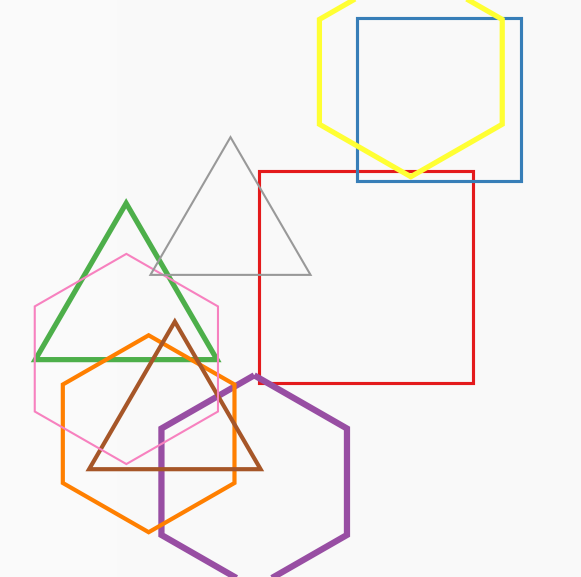[{"shape": "square", "thickness": 1.5, "radius": 0.92, "center": [0.63, 0.52]}, {"shape": "square", "thickness": 1.5, "radius": 0.71, "center": [0.755, 0.827]}, {"shape": "triangle", "thickness": 2.5, "radius": 0.9, "center": [0.217, 0.467]}, {"shape": "hexagon", "thickness": 3, "radius": 0.92, "center": [0.437, 0.165]}, {"shape": "hexagon", "thickness": 2, "radius": 0.85, "center": [0.256, 0.248]}, {"shape": "hexagon", "thickness": 2.5, "radius": 0.91, "center": [0.707, 0.875]}, {"shape": "triangle", "thickness": 2, "radius": 0.85, "center": [0.301, 0.272]}, {"shape": "hexagon", "thickness": 1, "radius": 0.91, "center": [0.217, 0.378]}, {"shape": "triangle", "thickness": 1, "radius": 0.79, "center": [0.397, 0.603]}]